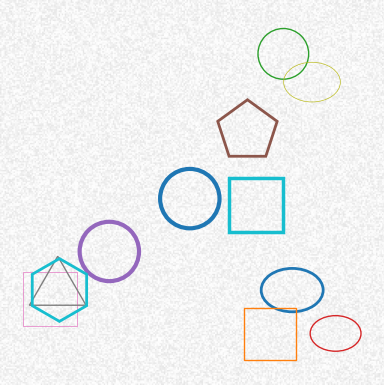[{"shape": "circle", "thickness": 3, "radius": 0.39, "center": [0.493, 0.484]}, {"shape": "oval", "thickness": 2, "radius": 0.4, "center": [0.759, 0.246]}, {"shape": "square", "thickness": 1, "radius": 0.34, "center": [0.701, 0.133]}, {"shape": "circle", "thickness": 1, "radius": 0.33, "center": [0.736, 0.86]}, {"shape": "oval", "thickness": 1, "radius": 0.33, "center": [0.872, 0.134]}, {"shape": "circle", "thickness": 3, "radius": 0.39, "center": [0.284, 0.347]}, {"shape": "pentagon", "thickness": 2, "radius": 0.41, "center": [0.643, 0.66]}, {"shape": "square", "thickness": 0.5, "radius": 0.35, "center": [0.13, 0.222]}, {"shape": "triangle", "thickness": 1, "radius": 0.42, "center": [0.15, 0.25]}, {"shape": "oval", "thickness": 0.5, "radius": 0.37, "center": [0.81, 0.787]}, {"shape": "square", "thickness": 2.5, "radius": 0.35, "center": [0.664, 0.468]}, {"shape": "hexagon", "thickness": 2, "radius": 0.41, "center": [0.154, 0.247]}]